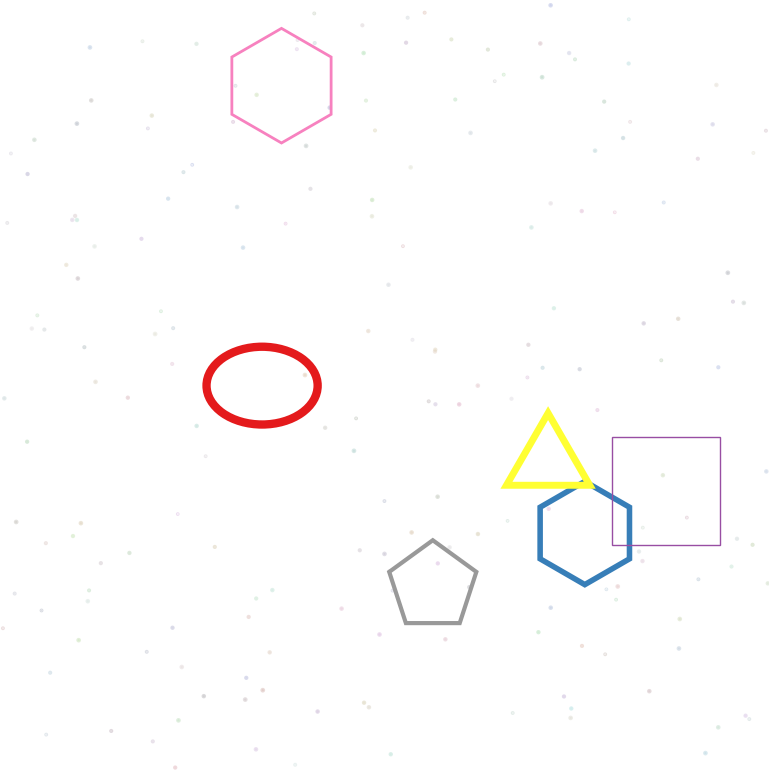[{"shape": "oval", "thickness": 3, "radius": 0.36, "center": [0.34, 0.499]}, {"shape": "hexagon", "thickness": 2, "radius": 0.33, "center": [0.759, 0.308]}, {"shape": "square", "thickness": 0.5, "radius": 0.35, "center": [0.865, 0.362]}, {"shape": "triangle", "thickness": 2.5, "radius": 0.31, "center": [0.712, 0.401]}, {"shape": "hexagon", "thickness": 1, "radius": 0.37, "center": [0.366, 0.889]}, {"shape": "pentagon", "thickness": 1.5, "radius": 0.3, "center": [0.562, 0.239]}]